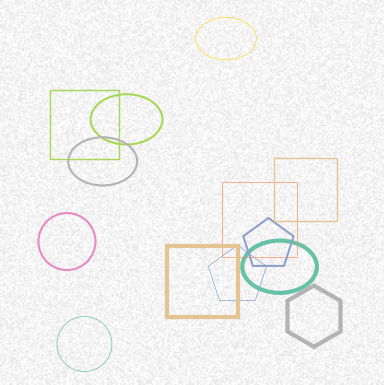[{"shape": "circle", "thickness": 0.5, "radius": 0.36, "center": [0.219, 0.107]}, {"shape": "oval", "thickness": 3, "radius": 0.48, "center": [0.726, 0.307]}, {"shape": "square", "thickness": 0.5, "radius": 0.49, "center": [0.674, 0.431]}, {"shape": "pentagon", "thickness": 0.5, "radius": 0.4, "center": [0.617, 0.284]}, {"shape": "pentagon", "thickness": 1.5, "radius": 0.34, "center": [0.697, 0.365]}, {"shape": "circle", "thickness": 1.5, "radius": 0.37, "center": [0.174, 0.373]}, {"shape": "oval", "thickness": 1.5, "radius": 0.47, "center": [0.329, 0.69]}, {"shape": "square", "thickness": 1, "radius": 0.45, "center": [0.22, 0.676]}, {"shape": "oval", "thickness": 0.5, "radius": 0.39, "center": [0.587, 0.9]}, {"shape": "square", "thickness": 1, "radius": 0.41, "center": [0.793, 0.508]}, {"shape": "square", "thickness": 3, "radius": 0.47, "center": [0.526, 0.269]}, {"shape": "hexagon", "thickness": 3, "radius": 0.4, "center": [0.816, 0.179]}, {"shape": "oval", "thickness": 1.5, "radius": 0.45, "center": [0.267, 0.581]}]